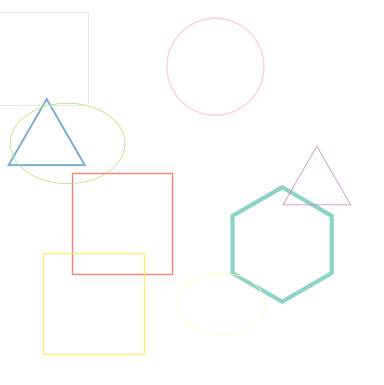[{"shape": "hexagon", "thickness": 3, "radius": 0.74, "center": [0.733, 0.365]}, {"shape": "oval", "thickness": 0.5, "radius": 0.57, "center": [0.575, 0.211]}, {"shape": "square", "thickness": 1, "radius": 0.65, "center": [0.317, 0.42]}, {"shape": "triangle", "thickness": 1.5, "radius": 0.57, "center": [0.121, 0.628]}, {"shape": "oval", "thickness": 0.5, "radius": 0.75, "center": [0.175, 0.627]}, {"shape": "circle", "thickness": 1, "radius": 0.63, "center": [0.559, 0.827]}, {"shape": "triangle", "thickness": 0.5, "radius": 0.51, "center": [0.823, 0.519]}, {"shape": "square", "thickness": 0.5, "radius": 0.6, "center": [0.107, 0.849]}, {"shape": "square", "thickness": 1, "radius": 0.66, "center": [0.243, 0.212]}]